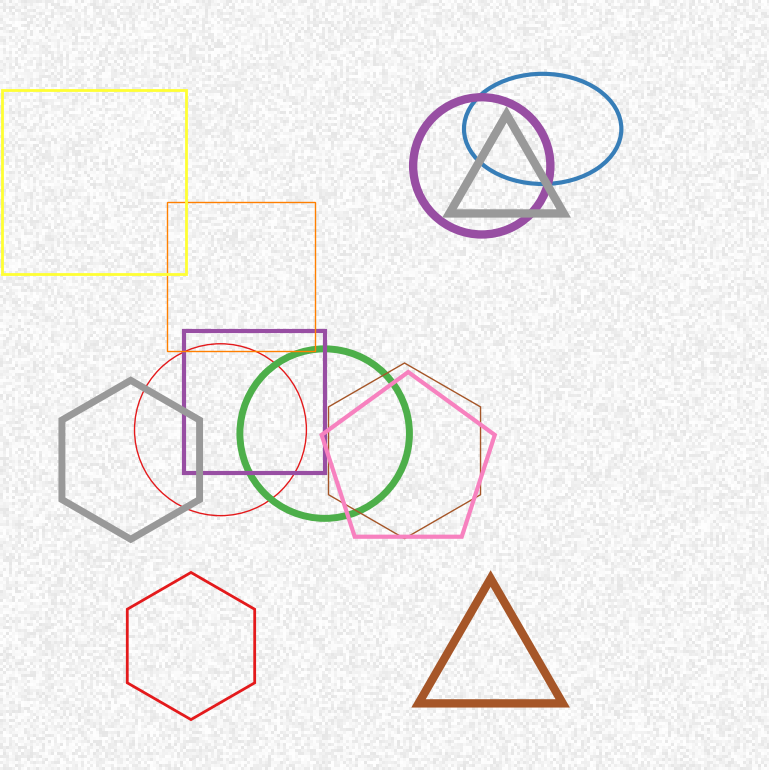[{"shape": "circle", "thickness": 0.5, "radius": 0.56, "center": [0.286, 0.442]}, {"shape": "hexagon", "thickness": 1, "radius": 0.48, "center": [0.248, 0.161]}, {"shape": "oval", "thickness": 1.5, "radius": 0.51, "center": [0.705, 0.833]}, {"shape": "circle", "thickness": 2.5, "radius": 0.55, "center": [0.422, 0.437]}, {"shape": "circle", "thickness": 3, "radius": 0.45, "center": [0.626, 0.785]}, {"shape": "square", "thickness": 1.5, "radius": 0.46, "center": [0.331, 0.478]}, {"shape": "square", "thickness": 0.5, "radius": 0.48, "center": [0.313, 0.641]}, {"shape": "square", "thickness": 1, "radius": 0.6, "center": [0.122, 0.764]}, {"shape": "triangle", "thickness": 3, "radius": 0.54, "center": [0.637, 0.141]}, {"shape": "hexagon", "thickness": 0.5, "radius": 0.57, "center": [0.525, 0.415]}, {"shape": "pentagon", "thickness": 1.5, "radius": 0.59, "center": [0.53, 0.399]}, {"shape": "triangle", "thickness": 3, "radius": 0.43, "center": [0.658, 0.766]}, {"shape": "hexagon", "thickness": 2.5, "radius": 0.52, "center": [0.17, 0.403]}]